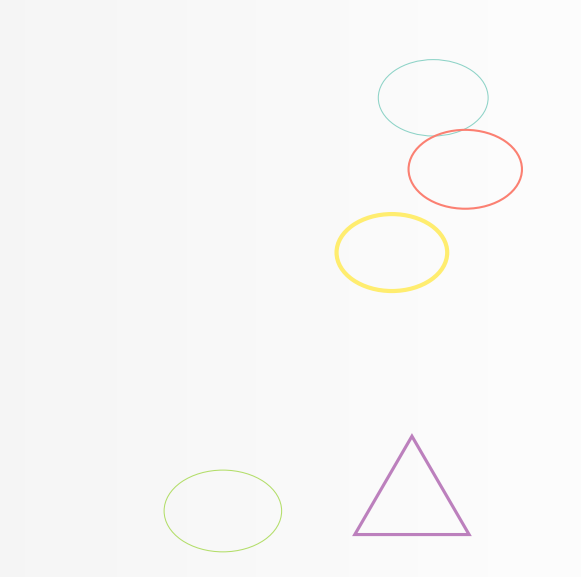[{"shape": "oval", "thickness": 0.5, "radius": 0.47, "center": [0.745, 0.83]}, {"shape": "oval", "thickness": 1, "radius": 0.49, "center": [0.8, 0.706]}, {"shape": "oval", "thickness": 0.5, "radius": 0.51, "center": [0.383, 0.114]}, {"shape": "triangle", "thickness": 1.5, "radius": 0.57, "center": [0.709, 0.13]}, {"shape": "oval", "thickness": 2, "radius": 0.48, "center": [0.674, 0.562]}]